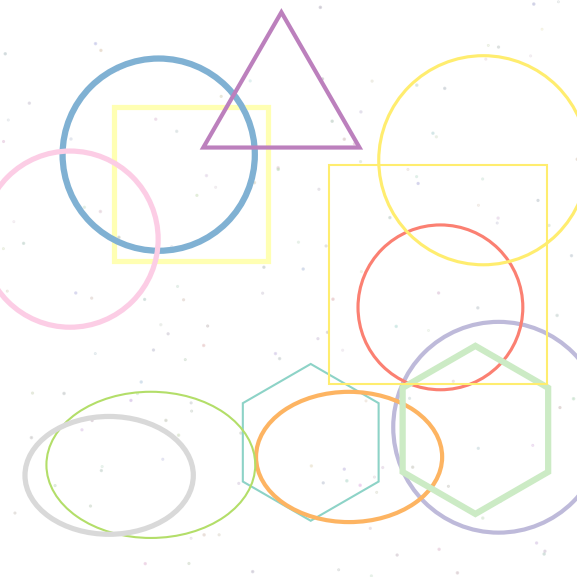[{"shape": "hexagon", "thickness": 1, "radius": 0.68, "center": [0.538, 0.233]}, {"shape": "square", "thickness": 2.5, "radius": 0.67, "center": [0.33, 0.68]}, {"shape": "circle", "thickness": 2, "radius": 0.91, "center": [0.863, 0.259]}, {"shape": "circle", "thickness": 1.5, "radius": 0.71, "center": [0.763, 0.467]}, {"shape": "circle", "thickness": 3, "radius": 0.83, "center": [0.275, 0.731]}, {"shape": "oval", "thickness": 2, "radius": 0.81, "center": [0.604, 0.208]}, {"shape": "oval", "thickness": 1, "radius": 0.9, "center": [0.261, 0.194]}, {"shape": "circle", "thickness": 2.5, "radius": 0.76, "center": [0.121, 0.585]}, {"shape": "oval", "thickness": 2.5, "radius": 0.73, "center": [0.189, 0.176]}, {"shape": "triangle", "thickness": 2, "radius": 0.78, "center": [0.487, 0.822]}, {"shape": "hexagon", "thickness": 3, "radius": 0.73, "center": [0.823, 0.255]}, {"shape": "circle", "thickness": 1.5, "radius": 0.91, "center": [0.837, 0.722]}, {"shape": "square", "thickness": 1, "radius": 0.95, "center": [0.758, 0.524]}]